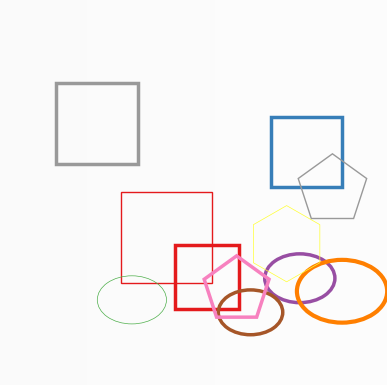[{"shape": "square", "thickness": 1, "radius": 0.59, "center": [0.431, 0.384]}, {"shape": "square", "thickness": 2.5, "radius": 0.42, "center": [0.534, 0.282]}, {"shape": "square", "thickness": 2.5, "radius": 0.45, "center": [0.791, 0.605]}, {"shape": "oval", "thickness": 0.5, "radius": 0.45, "center": [0.34, 0.221]}, {"shape": "oval", "thickness": 2.5, "radius": 0.45, "center": [0.774, 0.277]}, {"shape": "oval", "thickness": 3, "radius": 0.58, "center": [0.883, 0.244]}, {"shape": "hexagon", "thickness": 0.5, "radius": 0.49, "center": [0.74, 0.367]}, {"shape": "oval", "thickness": 2.5, "radius": 0.42, "center": [0.647, 0.189]}, {"shape": "pentagon", "thickness": 2.5, "radius": 0.44, "center": [0.611, 0.247]}, {"shape": "pentagon", "thickness": 1, "radius": 0.46, "center": [0.858, 0.508]}, {"shape": "square", "thickness": 2.5, "radius": 0.53, "center": [0.249, 0.68]}]